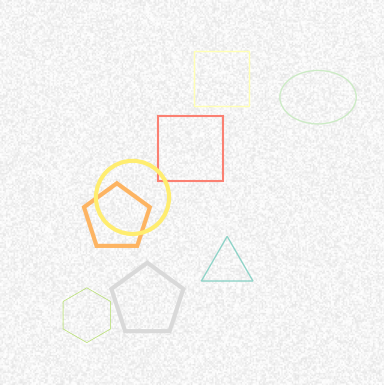[{"shape": "triangle", "thickness": 1, "radius": 0.39, "center": [0.59, 0.309]}, {"shape": "square", "thickness": 1, "radius": 0.36, "center": [0.575, 0.797]}, {"shape": "square", "thickness": 1.5, "radius": 0.43, "center": [0.495, 0.615]}, {"shape": "pentagon", "thickness": 3, "radius": 0.45, "center": [0.304, 0.434]}, {"shape": "hexagon", "thickness": 0.5, "radius": 0.36, "center": [0.226, 0.181]}, {"shape": "pentagon", "thickness": 3, "radius": 0.49, "center": [0.383, 0.219]}, {"shape": "oval", "thickness": 1, "radius": 0.5, "center": [0.826, 0.748]}, {"shape": "circle", "thickness": 3, "radius": 0.47, "center": [0.344, 0.487]}]